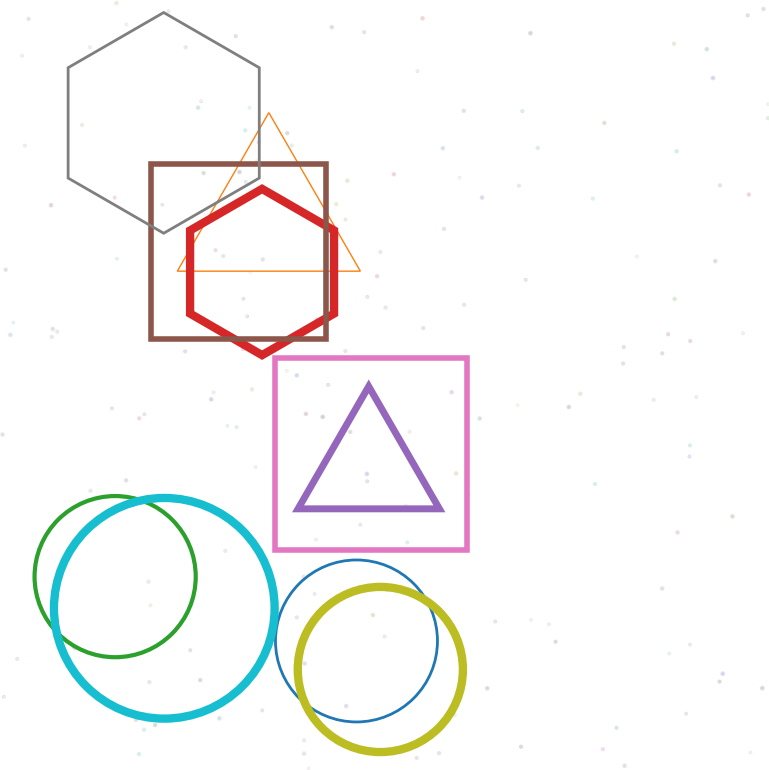[{"shape": "circle", "thickness": 1, "radius": 0.53, "center": [0.463, 0.168]}, {"shape": "triangle", "thickness": 0.5, "radius": 0.69, "center": [0.349, 0.716]}, {"shape": "circle", "thickness": 1.5, "radius": 0.52, "center": [0.15, 0.251]}, {"shape": "hexagon", "thickness": 3, "radius": 0.54, "center": [0.34, 0.647]}, {"shape": "triangle", "thickness": 2.5, "radius": 0.53, "center": [0.479, 0.392]}, {"shape": "square", "thickness": 2, "radius": 0.57, "center": [0.31, 0.673]}, {"shape": "square", "thickness": 2, "radius": 0.62, "center": [0.482, 0.41]}, {"shape": "hexagon", "thickness": 1, "radius": 0.72, "center": [0.213, 0.84]}, {"shape": "circle", "thickness": 3, "radius": 0.54, "center": [0.494, 0.131]}, {"shape": "circle", "thickness": 3, "radius": 0.72, "center": [0.213, 0.21]}]